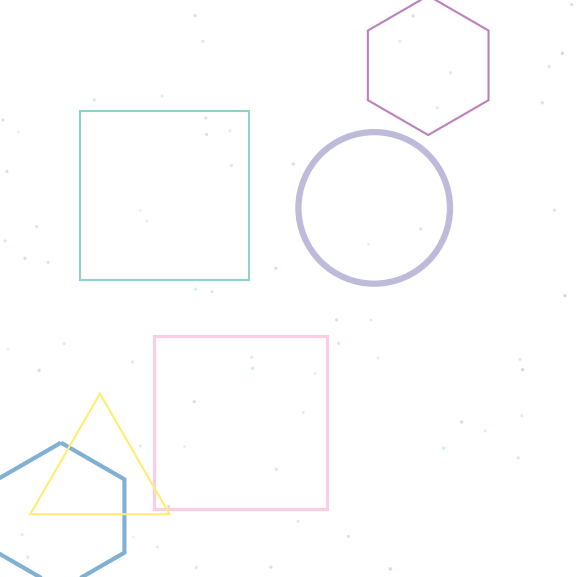[{"shape": "square", "thickness": 1, "radius": 0.73, "center": [0.285, 0.661]}, {"shape": "circle", "thickness": 3, "radius": 0.66, "center": [0.648, 0.639]}, {"shape": "hexagon", "thickness": 2, "radius": 0.63, "center": [0.106, 0.106]}, {"shape": "square", "thickness": 1.5, "radius": 0.75, "center": [0.417, 0.268]}, {"shape": "hexagon", "thickness": 1, "radius": 0.6, "center": [0.741, 0.886]}, {"shape": "triangle", "thickness": 1, "radius": 0.7, "center": [0.173, 0.178]}]